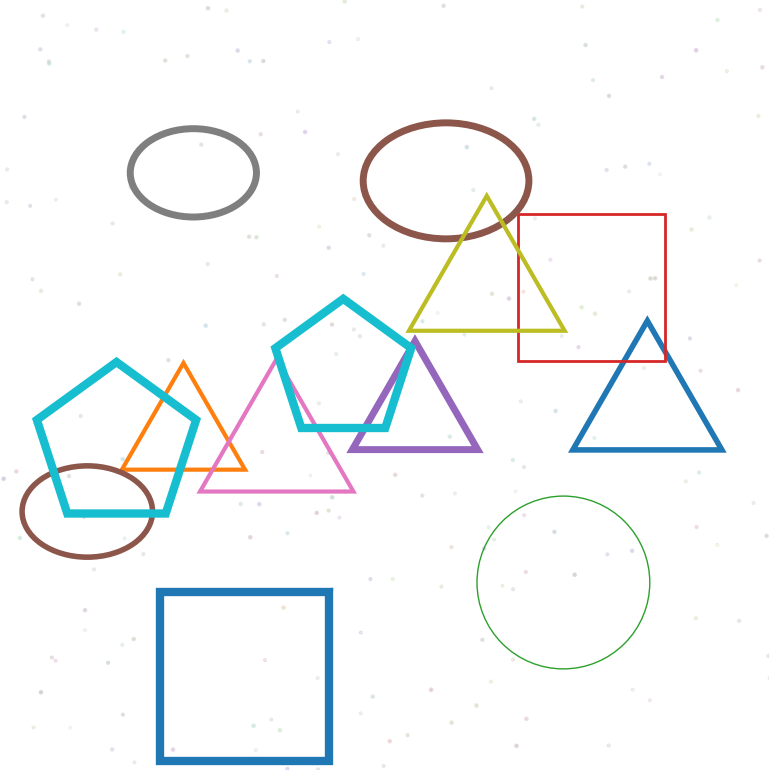[{"shape": "triangle", "thickness": 2, "radius": 0.56, "center": [0.841, 0.472]}, {"shape": "square", "thickness": 3, "radius": 0.55, "center": [0.317, 0.121]}, {"shape": "triangle", "thickness": 1.5, "radius": 0.46, "center": [0.238, 0.436]}, {"shape": "circle", "thickness": 0.5, "radius": 0.56, "center": [0.732, 0.244]}, {"shape": "square", "thickness": 1, "radius": 0.48, "center": [0.768, 0.626]}, {"shape": "triangle", "thickness": 2.5, "radius": 0.47, "center": [0.539, 0.463]}, {"shape": "oval", "thickness": 2.5, "radius": 0.54, "center": [0.579, 0.765]}, {"shape": "oval", "thickness": 2, "radius": 0.42, "center": [0.113, 0.336]}, {"shape": "triangle", "thickness": 1.5, "radius": 0.58, "center": [0.359, 0.419]}, {"shape": "oval", "thickness": 2.5, "radius": 0.41, "center": [0.251, 0.776]}, {"shape": "triangle", "thickness": 1.5, "radius": 0.58, "center": [0.632, 0.629]}, {"shape": "pentagon", "thickness": 3, "radius": 0.46, "center": [0.446, 0.519]}, {"shape": "pentagon", "thickness": 3, "radius": 0.54, "center": [0.151, 0.421]}]